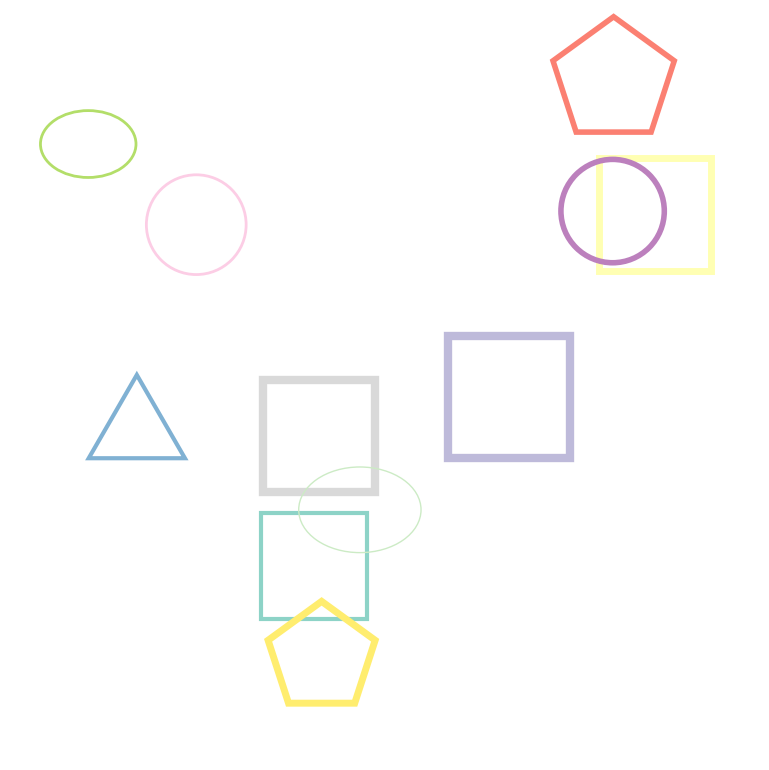[{"shape": "square", "thickness": 1.5, "radius": 0.34, "center": [0.407, 0.265]}, {"shape": "square", "thickness": 2.5, "radius": 0.37, "center": [0.851, 0.722]}, {"shape": "square", "thickness": 3, "radius": 0.4, "center": [0.661, 0.485]}, {"shape": "pentagon", "thickness": 2, "radius": 0.41, "center": [0.797, 0.895]}, {"shape": "triangle", "thickness": 1.5, "radius": 0.36, "center": [0.178, 0.441]}, {"shape": "oval", "thickness": 1, "radius": 0.31, "center": [0.115, 0.813]}, {"shape": "circle", "thickness": 1, "radius": 0.32, "center": [0.255, 0.708]}, {"shape": "square", "thickness": 3, "radius": 0.36, "center": [0.414, 0.434]}, {"shape": "circle", "thickness": 2, "radius": 0.34, "center": [0.796, 0.726]}, {"shape": "oval", "thickness": 0.5, "radius": 0.4, "center": [0.467, 0.338]}, {"shape": "pentagon", "thickness": 2.5, "radius": 0.37, "center": [0.418, 0.146]}]